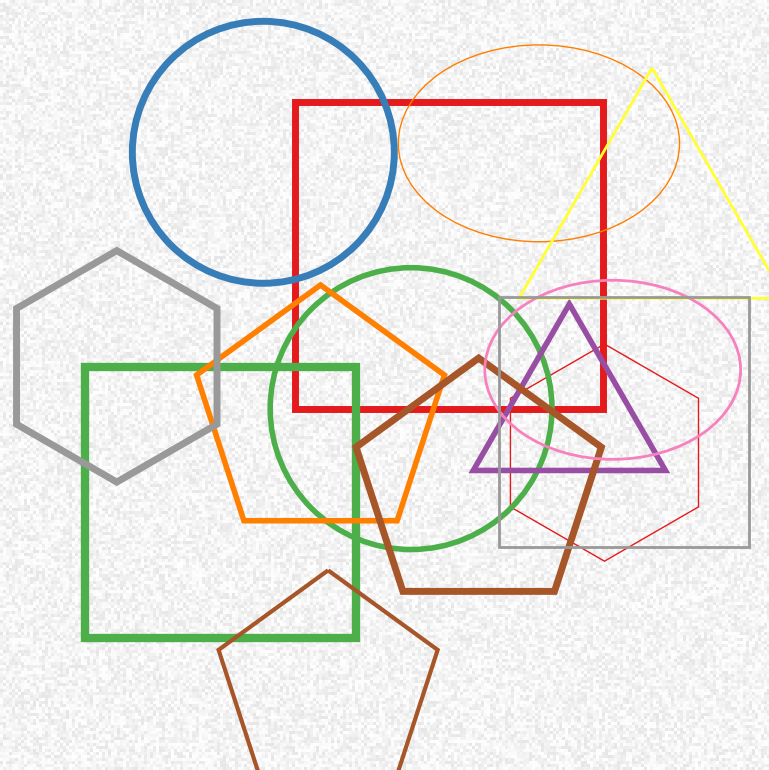[{"shape": "square", "thickness": 2.5, "radius": 1.0, "center": [0.583, 0.668]}, {"shape": "hexagon", "thickness": 0.5, "radius": 0.71, "center": [0.785, 0.412]}, {"shape": "circle", "thickness": 2.5, "radius": 0.85, "center": [0.342, 0.802]}, {"shape": "square", "thickness": 3, "radius": 0.88, "center": [0.286, 0.348]}, {"shape": "circle", "thickness": 2, "radius": 0.91, "center": [0.534, 0.469]}, {"shape": "triangle", "thickness": 2, "radius": 0.72, "center": [0.739, 0.461]}, {"shape": "pentagon", "thickness": 2, "radius": 0.85, "center": [0.416, 0.461]}, {"shape": "oval", "thickness": 0.5, "radius": 0.91, "center": [0.7, 0.814]}, {"shape": "triangle", "thickness": 1, "radius": 1.0, "center": [0.847, 0.712]}, {"shape": "pentagon", "thickness": 1.5, "radius": 0.75, "center": [0.426, 0.11]}, {"shape": "pentagon", "thickness": 2.5, "radius": 0.84, "center": [0.622, 0.367]}, {"shape": "oval", "thickness": 1, "radius": 0.83, "center": [0.796, 0.52]}, {"shape": "hexagon", "thickness": 2.5, "radius": 0.75, "center": [0.152, 0.524]}, {"shape": "square", "thickness": 1, "radius": 0.81, "center": [0.811, 0.452]}]